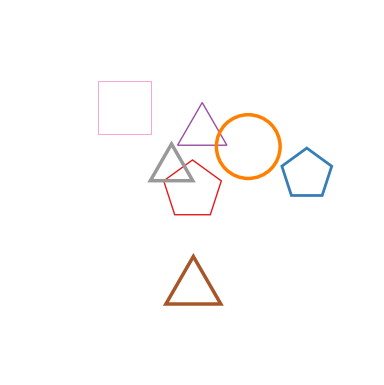[{"shape": "pentagon", "thickness": 1, "radius": 0.39, "center": [0.5, 0.506]}, {"shape": "pentagon", "thickness": 2, "radius": 0.34, "center": [0.797, 0.547]}, {"shape": "triangle", "thickness": 1, "radius": 0.37, "center": [0.525, 0.66]}, {"shape": "circle", "thickness": 2.5, "radius": 0.41, "center": [0.645, 0.619]}, {"shape": "triangle", "thickness": 2.5, "radius": 0.41, "center": [0.502, 0.252]}, {"shape": "square", "thickness": 0.5, "radius": 0.34, "center": [0.324, 0.722]}, {"shape": "triangle", "thickness": 2.5, "radius": 0.32, "center": [0.446, 0.562]}]